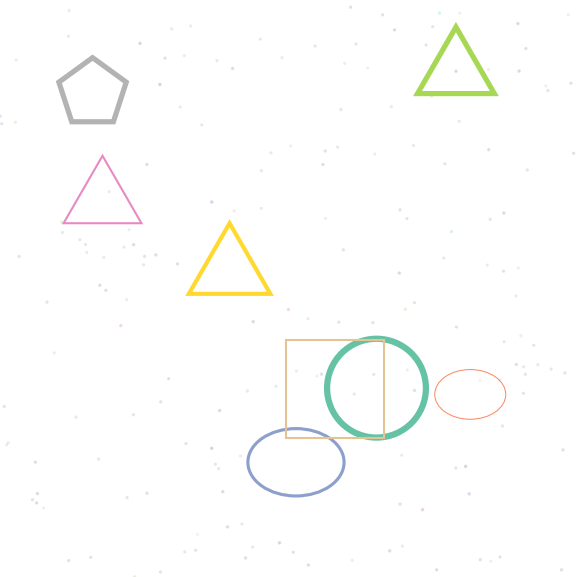[{"shape": "circle", "thickness": 3, "radius": 0.43, "center": [0.652, 0.327]}, {"shape": "oval", "thickness": 0.5, "radius": 0.31, "center": [0.814, 0.316]}, {"shape": "oval", "thickness": 1.5, "radius": 0.42, "center": [0.513, 0.199]}, {"shape": "triangle", "thickness": 1, "radius": 0.39, "center": [0.178, 0.652]}, {"shape": "triangle", "thickness": 2.5, "radius": 0.38, "center": [0.79, 0.875]}, {"shape": "triangle", "thickness": 2, "radius": 0.41, "center": [0.398, 0.531]}, {"shape": "square", "thickness": 1, "radius": 0.42, "center": [0.579, 0.325]}, {"shape": "pentagon", "thickness": 2.5, "radius": 0.31, "center": [0.16, 0.838]}]